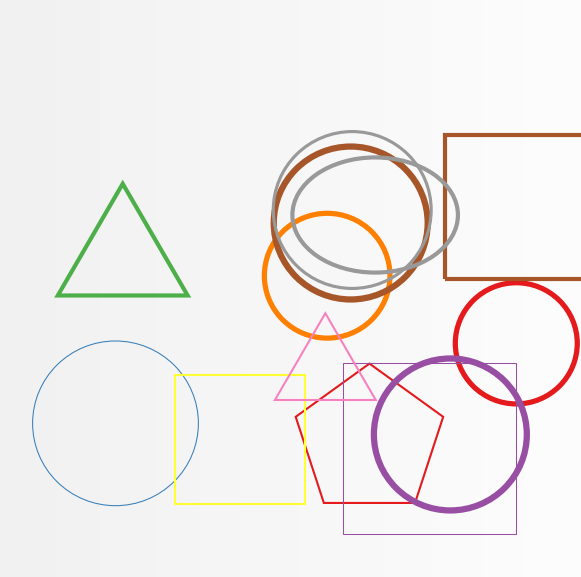[{"shape": "pentagon", "thickness": 1, "radius": 0.67, "center": [0.636, 0.236]}, {"shape": "circle", "thickness": 2.5, "radius": 0.52, "center": [0.888, 0.405]}, {"shape": "circle", "thickness": 0.5, "radius": 0.71, "center": [0.199, 0.266]}, {"shape": "triangle", "thickness": 2, "radius": 0.64, "center": [0.211, 0.552]}, {"shape": "circle", "thickness": 3, "radius": 0.66, "center": [0.775, 0.247]}, {"shape": "square", "thickness": 0.5, "radius": 0.74, "center": [0.739, 0.222]}, {"shape": "circle", "thickness": 2.5, "radius": 0.54, "center": [0.563, 0.522]}, {"shape": "square", "thickness": 1, "radius": 0.56, "center": [0.413, 0.238]}, {"shape": "circle", "thickness": 3, "radius": 0.66, "center": [0.603, 0.613]}, {"shape": "square", "thickness": 2, "radius": 0.62, "center": [0.89, 0.641]}, {"shape": "triangle", "thickness": 1, "radius": 0.5, "center": [0.56, 0.357]}, {"shape": "oval", "thickness": 2, "radius": 0.71, "center": [0.645, 0.627]}, {"shape": "circle", "thickness": 1.5, "radius": 0.68, "center": [0.606, 0.635]}]